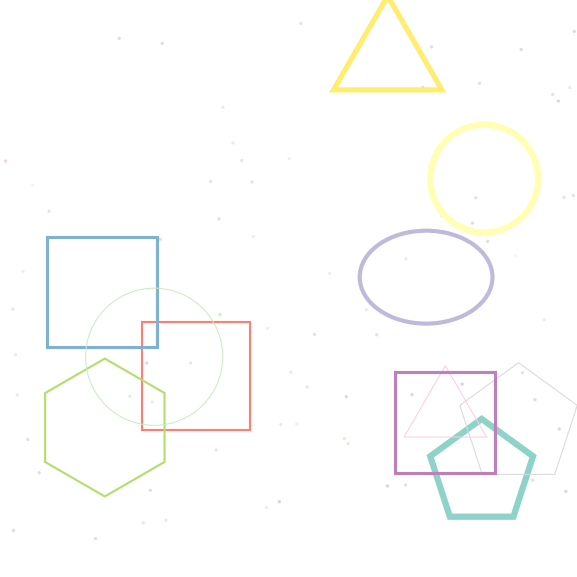[{"shape": "pentagon", "thickness": 3, "radius": 0.47, "center": [0.834, 0.18]}, {"shape": "circle", "thickness": 3, "radius": 0.47, "center": [0.838, 0.69]}, {"shape": "oval", "thickness": 2, "radius": 0.57, "center": [0.738, 0.519]}, {"shape": "square", "thickness": 1, "radius": 0.47, "center": [0.339, 0.348]}, {"shape": "square", "thickness": 1.5, "radius": 0.48, "center": [0.177, 0.494]}, {"shape": "hexagon", "thickness": 1, "radius": 0.6, "center": [0.182, 0.259]}, {"shape": "triangle", "thickness": 0.5, "radius": 0.41, "center": [0.771, 0.284]}, {"shape": "pentagon", "thickness": 0.5, "radius": 0.53, "center": [0.898, 0.264]}, {"shape": "square", "thickness": 1.5, "radius": 0.44, "center": [0.771, 0.267]}, {"shape": "circle", "thickness": 0.5, "radius": 0.59, "center": [0.267, 0.381]}, {"shape": "triangle", "thickness": 2.5, "radius": 0.54, "center": [0.671, 0.898]}]